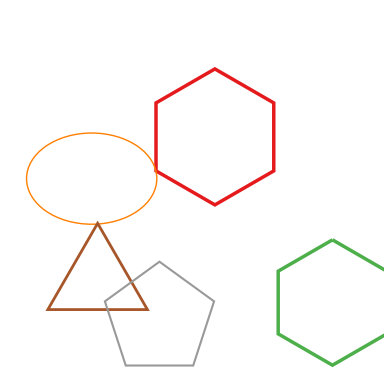[{"shape": "hexagon", "thickness": 2.5, "radius": 0.88, "center": [0.558, 0.644]}, {"shape": "hexagon", "thickness": 2.5, "radius": 0.81, "center": [0.864, 0.214]}, {"shape": "oval", "thickness": 1, "radius": 0.85, "center": [0.238, 0.536]}, {"shape": "triangle", "thickness": 2, "radius": 0.75, "center": [0.254, 0.271]}, {"shape": "pentagon", "thickness": 1.5, "radius": 0.75, "center": [0.414, 0.171]}]